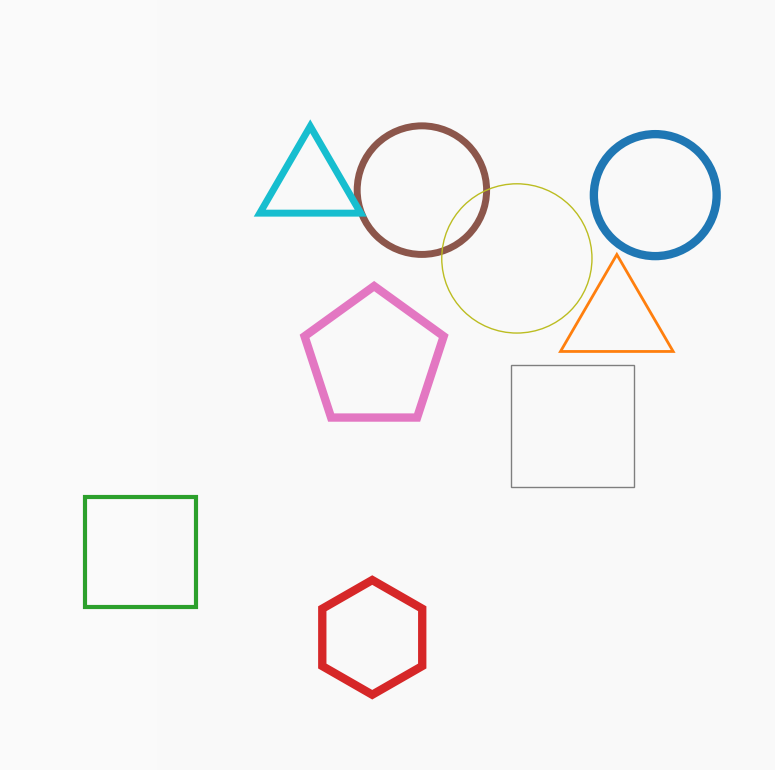[{"shape": "circle", "thickness": 3, "radius": 0.4, "center": [0.845, 0.747]}, {"shape": "triangle", "thickness": 1, "radius": 0.42, "center": [0.796, 0.586]}, {"shape": "square", "thickness": 1.5, "radius": 0.36, "center": [0.181, 0.283]}, {"shape": "hexagon", "thickness": 3, "radius": 0.37, "center": [0.48, 0.172]}, {"shape": "circle", "thickness": 2.5, "radius": 0.42, "center": [0.544, 0.753]}, {"shape": "pentagon", "thickness": 3, "radius": 0.47, "center": [0.483, 0.534]}, {"shape": "square", "thickness": 0.5, "radius": 0.4, "center": [0.739, 0.446]}, {"shape": "circle", "thickness": 0.5, "radius": 0.48, "center": [0.667, 0.664]}, {"shape": "triangle", "thickness": 2.5, "radius": 0.38, "center": [0.4, 0.761]}]